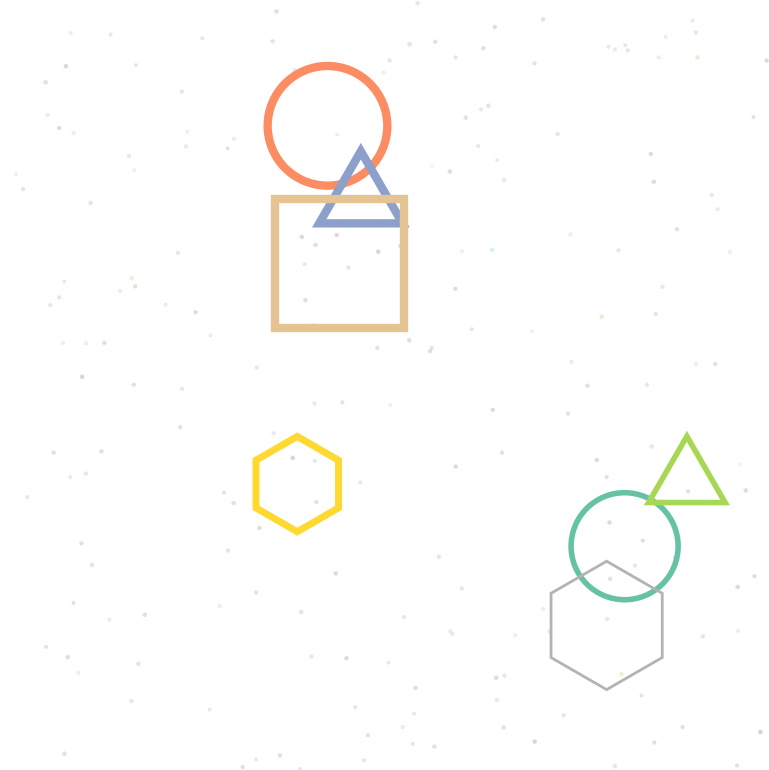[{"shape": "circle", "thickness": 2, "radius": 0.35, "center": [0.811, 0.291]}, {"shape": "circle", "thickness": 3, "radius": 0.39, "center": [0.425, 0.837]}, {"shape": "triangle", "thickness": 3, "radius": 0.31, "center": [0.469, 0.741]}, {"shape": "triangle", "thickness": 2, "radius": 0.29, "center": [0.892, 0.376]}, {"shape": "hexagon", "thickness": 2.5, "radius": 0.31, "center": [0.386, 0.371]}, {"shape": "square", "thickness": 3, "radius": 0.42, "center": [0.441, 0.658]}, {"shape": "hexagon", "thickness": 1, "radius": 0.42, "center": [0.788, 0.188]}]